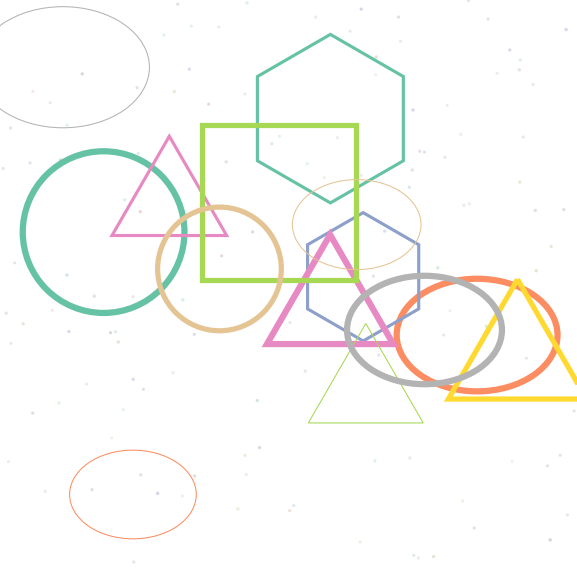[{"shape": "circle", "thickness": 3, "radius": 0.7, "center": [0.179, 0.597]}, {"shape": "hexagon", "thickness": 1.5, "radius": 0.73, "center": [0.572, 0.794]}, {"shape": "oval", "thickness": 0.5, "radius": 0.55, "center": [0.23, 0.143]}, {"shape": "oval", "thickness": 3, "radius": 0.7, "center": [0.826, 0.419]}, {"shape": "hexagon", "thickness": 1.5, "radius": 0.56, "center": [0.629, 0.52]}, {"shape": "triangle", "thickness": 1.5, "radius": 0.57, "center": [0.293, 0.649]}, {"shape": "triangle", "thickness": 3, "radius": 0.63, "center": [0.572, 0.466]}, {"shape": "triangle", "thickness": 0.5, "radius": 0.57, "center": [0.633, 0.324]}, {"shape": "square", "thickness": 2.5, "radius": 0.67, "center": [0.483, 0.648]}, {"shape": "triangle", "thickness": 2.5, "radius": 0.69, "center": [0.896, 0.377]}, {"shape": "oval", "thickness": 0.5, "radius": 0.56, "center": [0.618, 0.61]}, {"shape": "circle", "thickness": 2.5, "radius": 0.54, "center": [0.38, 0.533]}, {"shape": "oval", "thickness": 3, "radius": 0.67, "center": [0.735, 0.428]}, {"shape": "oval", "thickness": 0.5, "radius": 0.75, "center": [0.109, 0.883]}]